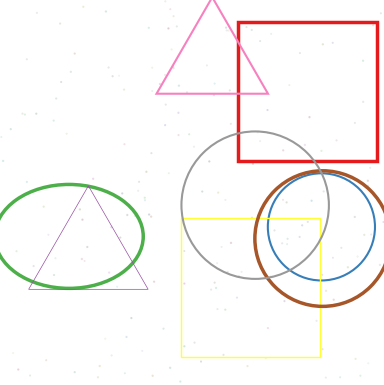[{"shape": "square", "thickness": 2.5, "radius": 0.9, "center": [0.799, 0.763]}, {"shape": "circle", "thickness": 1.5, "radius": 0.7, "center": [0.835, 0.411]}, {"shape": "oval", "thickness": 2.5, "radius": 0.96, "center": [0.179, 0.386]}, {"shape": "triangle", "thickness": 0.5, "radius": 0.9, "center": [0.23, 0.338]}, {"shape": "square", "thickness": 1, "radius": 0.91, "center": [0.65, 0.253]}, {"shape": "circle", "thickness": 2.5, "radius": 0.88, "center": [0.838, 0.38]}, {"shape": "triangle", "thickness": 1.5, "radius": 0.84, "center": [0.551, 0.84]}, {"shape": "circle", "thickness": 1.5, "radius": 0.96, "center": [0.663, 0.467]}]